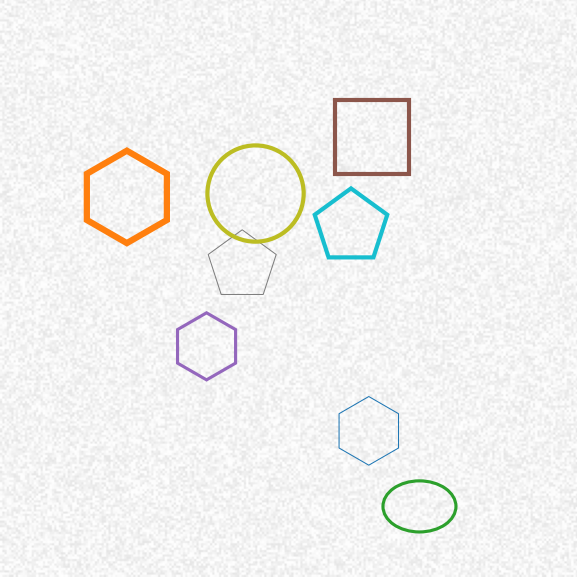[{"shape": "hexagon", "thickness": 0.5, "radius": 0.3, "center": [0.639, 0.253]}, {"shape": "hexagon", "thickness": 3, "radius": 0.4, "center": [0.22, 0.658]}, {"shape": "oval", "thickness": 1.5, "radius": 0.32, "center": [0.726, 0.122]}, {"shape": "hexagon", "thickness": 1.5, "radius": 0.29, "center": [0.358, 0.399]}, {"shape": "square", "thickness": 2, "radius": 0.32, "center": [0.644, 0.762]}, {"shape": "pentagon", "thickness": 0.5, "radius": 0.31, "center": [0.419, 0.539]}, {"shape": "circle", "thickness": 2, "radius": 0.42, "center": [0.442, 0.664]}, {"shape": "pentagon", "thickness": 2, "radius": 0.33, "center": [0.608, 0.607]}]